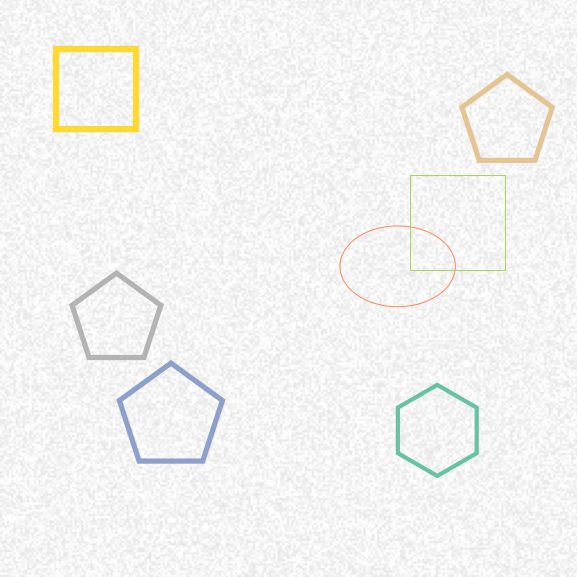[{"shape": "hexagon", "thickness": 2, "radius": 0.39, "center": [0.757, 0.254]}, {"shape": "oval", "thickness": 0.5, "radius": 0.5, "center": [0.689, 0.538]}, {"shape": "pentagon", "thickness": 2.5, "radius": 0.47, "center": [0.296, 0.277]}, {"shape": "square", "thickness": 0.5, "radius": 0.41, "center": [0.793, 0.614]}, {"shape": "square", "thickness": 3, "radius": 0.35, "center": [0.166, 0.845]}, {"shape": "pentagon", "thickness": 2.5, "radius": 0.41, "center": [0.878, 0.788]}, {"shape": "pentagon", "thickness": 2.5, "radius": 0.4, "center": [0.202, 0.445]}]